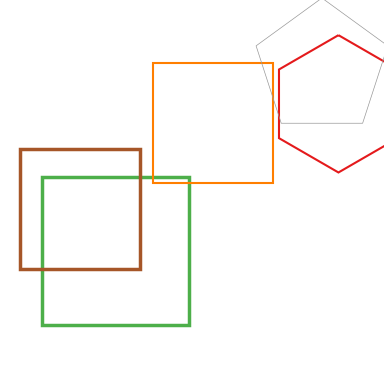[{"shape": "hexagon", "thickness": 1.5, "radius": 0.89, "center": [0.879, 0.73]}, {"shape": "square", "thickness": 2.5, "radius": 0.96, "center": [0.3, 0.349]}, {"shape": "square", "thickness": 1.5, "radius": 0.78, "center": [0.553, 0.681]}, {"shape": "square", "thickness": 2.5, "radius": 0.78, "center": [0.207, 0.456]}, {"shape": "pentagon", "thickness": 0.5, "radius": 0.9, "center": [0.836, 0.825]}]